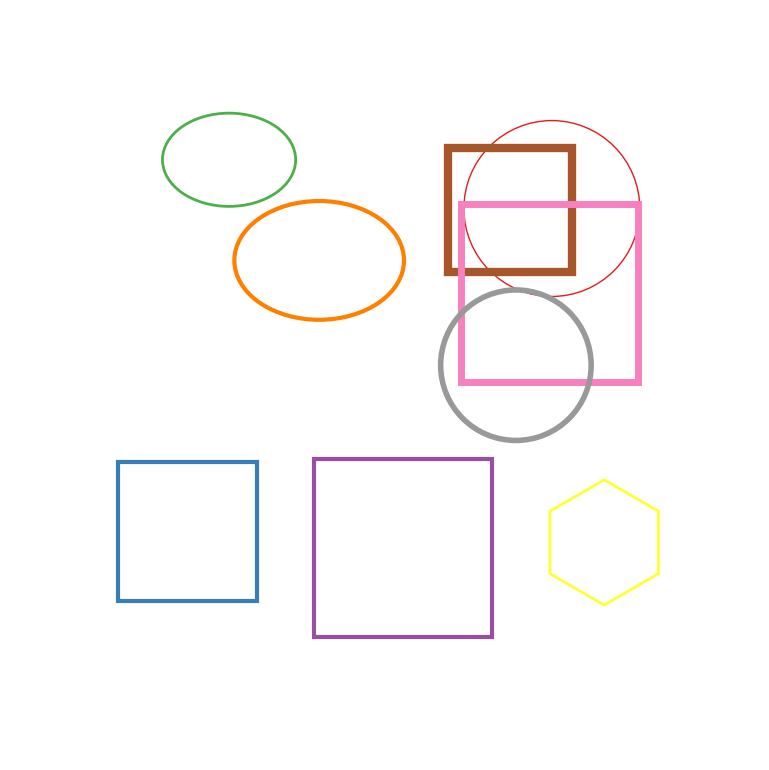[{"shape": "circle", "thickness": 0.5, "radius": 0.57, "center": [0.717, 0.729]}, {"shape": "square", "thickness": 1.5, "radius": 0.45, "center": [0.244, 0.31]}, {"shape": "oval", "thickness": 1, "radius": 0.43, "center": [0.297, 0.793]}, {"shape": "square", "thickness": 1.5, "radius": 0.58, "center": [0.524, 0.289]}, {"shape": "oval", "thickness": 1.5, "radius": 0.55, "center": [0.415, 0.662]}, {"shape": "hexagon", "thickness": 1, "radius": 0.41, "center": [0.785, 0.296]}, {"shape": "square", "thickness": 3, "radius": 0.4, "center": [0.662, 0.727]}, {"shape": "square", "thickness": 2.5, "radius": 0.58, "center": [0.714, 0.619]}, {"shape": "circle", "thickness": 2, "radius": 0.49, "center": [0.67, 0.526]}]